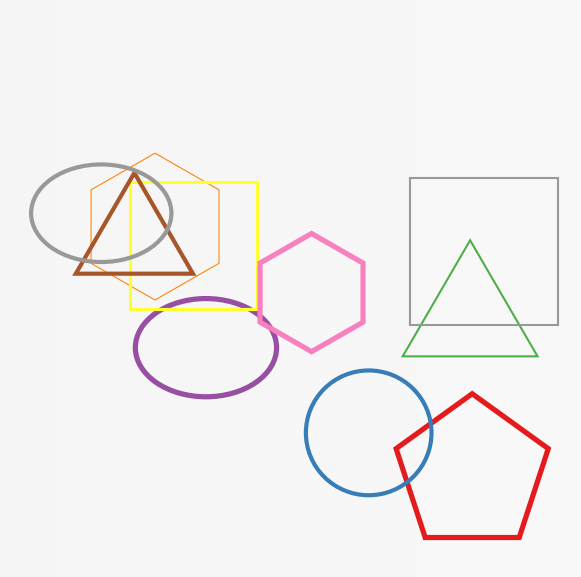[{"shape": "pentagon", "thickness": 2.5, "radius": 0.69, "center": [0.812, 0.18]}, {"shape": "circle", "thickness": 2, "radius": 0.54, "center": [0.634, 0.25]}, {"shape": "triangle", "thickness": 1, "radius": 0.67, "center": [0.809, 0.449]}, {"shape": "oval", "thickness": 2.5, "radius": 0.61, "center": [0.354, 0.397]}, {"shape": "hexagon", "thickness": 0.5, "radius": 0.64, "center": [0.267, 0.607]}, {"shape": "square", "thickness": 1.5, "radius": 0.55, "center": [0.332, 0.574]}, {"shape": "triangle", "thickness": 2, "radius": 0.58, "center": [0.231, 0.583]}, {"shape": "hexagon", "thickness": 2.5, "radius": 0.51, "center": [0.536, 0.492]}, {"shape": "oval", "thickness": 2, "radius": 0.6, "center": [0.174, 0.63]}, {"shape": "square", "thickness": 1, "radius": 0.63, "center": [0.833, 0.563]}]